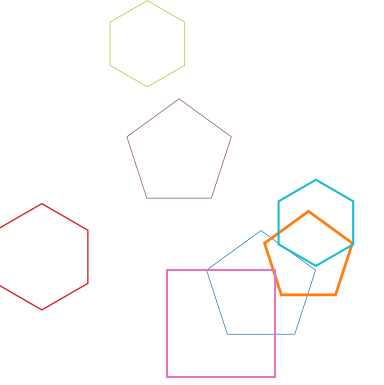[{"shape": "pentagon", "thickness": 0.5, "radius": 0.74, "center": [0.678, 0.252]}, {"shape": "pentagon", "thickness": 2, "radius": 0.6, "center": [0.801, 0.331]}, {"shape": "hexagon", "thickness": 1, "radius": 0.69, "center": [0.109, 0.333]}, {"shape": "pentagon", "thickness": 0.5, "radius": 0.71, "center": [0.465, 0.601]}, {"shape": "square", "thickness": 1.5, "radius": 0.7, "center": [0.574, 0.16]}, {"shape": "hexagon", "thickness": 0.5, "radius": 0.56, "center": [0.383, 0.886]}, {"shape": "hexagon", "thickness": 1.5, "radius": 0.56, "center": [0.82, 0.421]}]